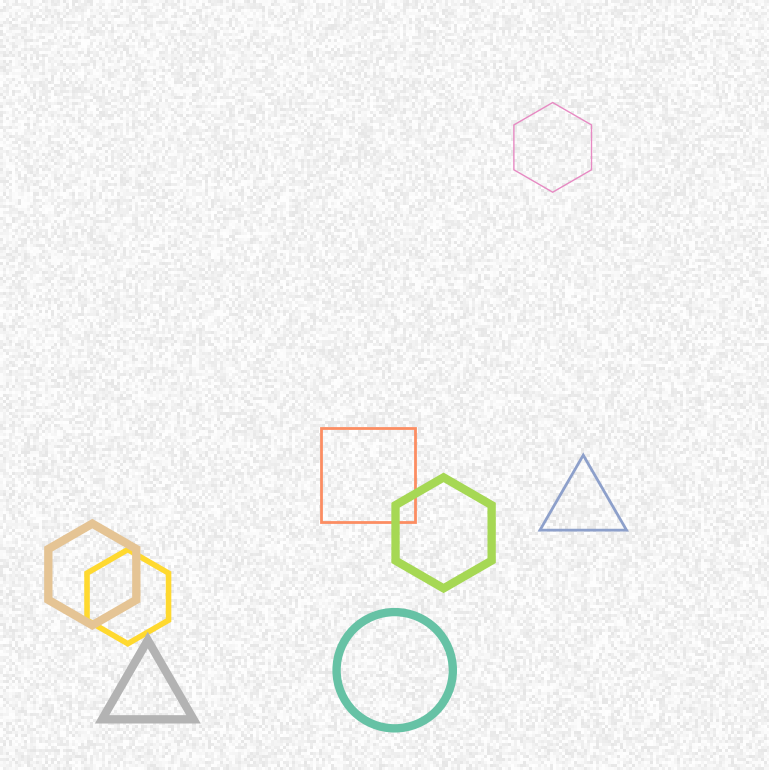[{"shape": "circle", "thickness": 3, "radius": 0.38, "center": [0.513, 0.13]}, {"shape": "square", "thickness": 1, "radius": 0.3, "center": [0.478, 0.383]}, {"shape": "triangle", "thickness": 1, "radius": 0.32, "center": [0.757, 0.344]}, {"shape": "hexagon", "thickness": 0.5, "radius": 0.29, "center": [0.718, 0.809]}, {"shape": "hexagon", "thickness": 3, "radius": 0.36, "center": [0.576, 0.308]}, {"shape": "hexagon", "thickness": 2, "radius": 0.31, "center": [0.166, 0.225]}, {"shape": "hexagon", "thickness": 3, "radius": 0.33, "center": [0.12, 0.254]}, {"shape": "triangle", "thickness": 3, "radius": 0.34, "center": [0.192, 0.1]}]